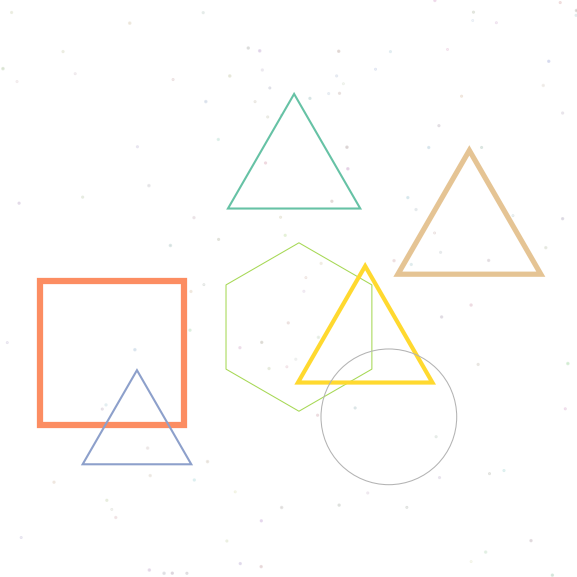[{"shape": "triangle", "thickness": 1, "radius": 0.66, "center": [0.509, 0.704]}, {"shape": "square", "thickness": 3, "radius": 0.62, "center": [0.194, 0.389]}, {"shape": "triangle", "thickness": 1, "radius": 0.54, "center": [0.237, 0.249]}, {"shape": "hexagon", "thickness": 0.5, "radius": 0.73, "center": [0.518, 0.433]}, {"shape": "triangle", "thickness": 2, "radius": 0.67, "center": [0.632, 0.404]}, {"shape": "triangle", "thickness": 2.5, "radius": 0.71, "center": [0.813, 0.596]}, {"shape": "circle", "thickness": 0.5, "radius": 0.59, "center": [0.673, 0.277]}]